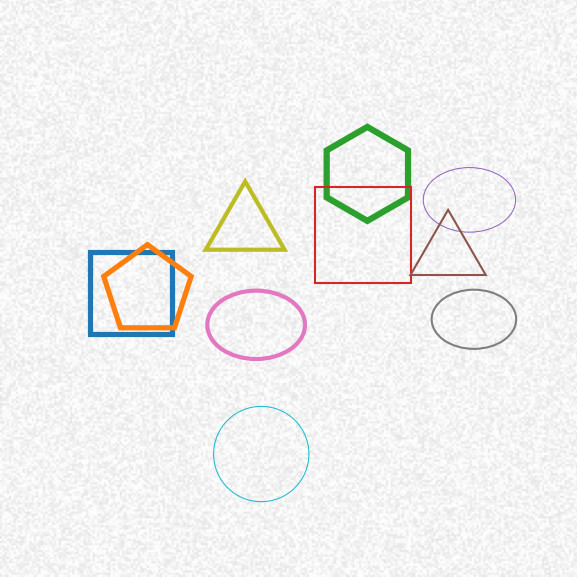[{"shape": "square", "thickness": 2.5, "radius": 0.35, "center": [0.227, 0.491]}, {"shape": "pentagon", "thickness": 2.5, "radius": 0.4, "center": [0.255, 0.496]}, {"shape": "hexagon", "thickness": 3, "radius": 0.41, "center": [0.636, 0.698]}, {"shape": "square", "thickness": 1, "radius": 0.41, "center": [0.629, 0.592]}, {"shape": "oval", "thickness": 0.5, "radius": 0.4, "center": [0.813, 0.653]}, {"shape": "triangle", "thickness": 1, "radius": 0.38, "center": [0.776, 0.561]}, {"shape": "oval", "thickness": 2, "radius": 0.42, "center": [0.444, 0.437]}, {"shape": "oval", "thickness": 1, "radius": 0.37, "center": [0.821, 0.446]}, {"shape": "triangle", "thickness": 2, "radius": 0.39, "center": [0.425, 0.606]}, {"shape": "circle", "thickness": 0.5, "radius": 0.41, "center": [0.452, 0.213]}]